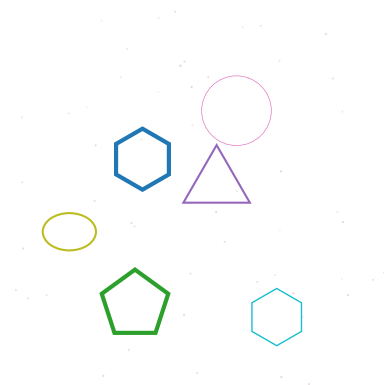[{"shape": "hexagon", "thickness": 3, "radius": 0.4, "center": [0.37, 0.587]}, {"shape": "pentagon", "thickness": 3, "radius": 0.45, "center": [0.351, 0.209]}, {"shape": "triangle", "thickness": 1.5, "radius": 0.5, "center": [0.563, 0.523]}, {"shape": "circle", "thickness": 0.5, "radius": 0.45, "center": [0.614, 0.712]}, {"shape": "oval", "thickness": 1.5, "radius": 0.35, "center": [0.18, 0.398]}, {"shape": "hexagon", "thickness": 1, "radius": 0.37, "center": [0.719, 0.176]}]